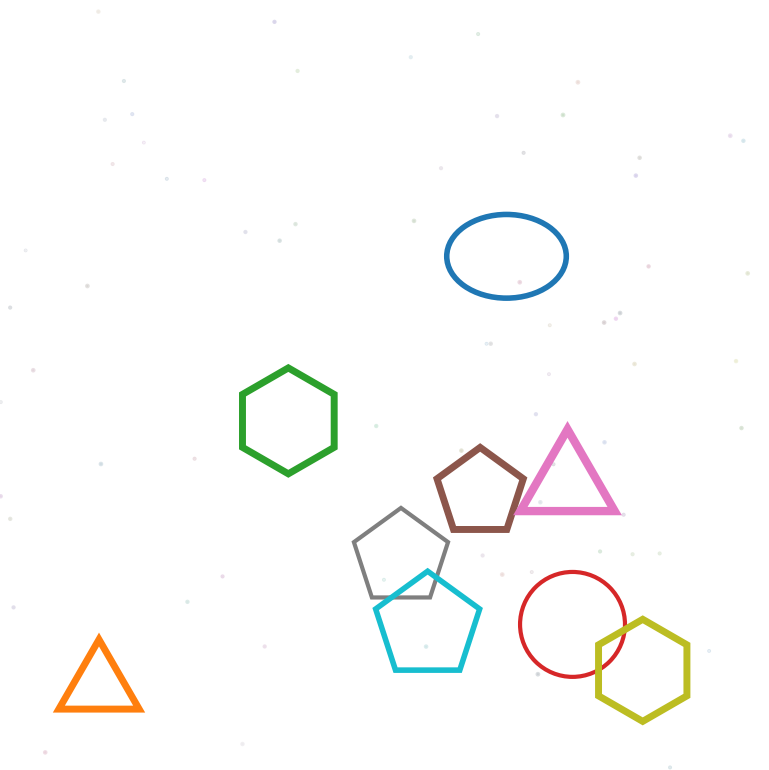[{"shape": "oval", "thickness": 2, "radius": 0.39, "center": [0.658, 0.667]}, {"shape": "triangle", "thickness": 2.5, "radius": 0.3, "center": [0.129, 0.109]}, {"shape": "hexagon", "thickness": 2.5, "radius": 0.34, "center": [0.374, 0.453]}, {"shape": "circle", "thickness": 1.5, "radius": 0.34, "center": [0.744, 0.189]}, {"shape": "pentagon", "thickness": 2.5, "radius": 0.29, "center": [0.624, 0.36]}, {"shape": "triangle", "thickness": 3, "radius": 0.35, "center": [0.737, 0.372]}, {"shape": "pentagon", "thickness": 1.5, "radius": 0.32, "center": [0.521, 0.276]}, {"shape": "hexagon", "thickness": 2.5, "radius": 0.33, "center": [0.835, 0.129]}, {"shape": "pentagon", "thickness": 2, "radius": 0.36, "center": [0.555, 0.187]}]